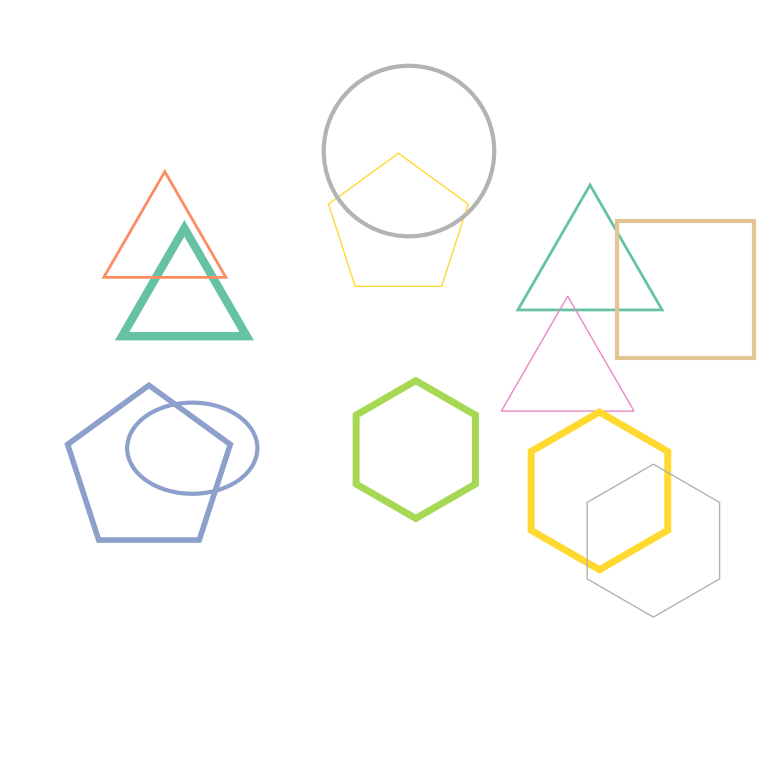[{"shape": "triangle", "thickness": 3, "radius": 0.47, "center": [0.239, 0.61]}, {"shape": "triangle", "thickness": 1, "radius": 0.54, "center": [0.766, 0.652]}, {"shape": "triangle", "thickness": 1, "radius": 0.46, "center": [0.214, 0.686]}, {"shape": "oval", "thickness": 1.5, "radius": 0.42, "center": [0.25, 0.418]}, {"shape": "pentagon", "thickness": 2, "radius": 0.56, "center": [0.193, 0.389]}, {"shape": "triangle", "thickness": 0.5, "radius": 0.5, "center": [0.737, 0.516]}, {"shape": "hexagon", "thickness": 2.5, "radius": 0.45, "center": [0.54, 0.416]}, {"shape": "hexagon", "thickness": 2.5, "radius": 0.51, "center": [0.779, 0.363]}, {"shape": "pentagon", "thickness": 0.5, "radius": 0.48, "center": [0.517, 0.705]}, {"shape": "square", "thickness": 1.5, "radius": 0.45, "center": [0.89, 0.624]}, {"shape": "hexagon", "thickness": 0.5, "radius": 0.5, "center": [0.849, 0.298]}, {"shape": "circle", "thickness": 1.5, "radius": 0.55, "center": [0.531, 0.804]}]